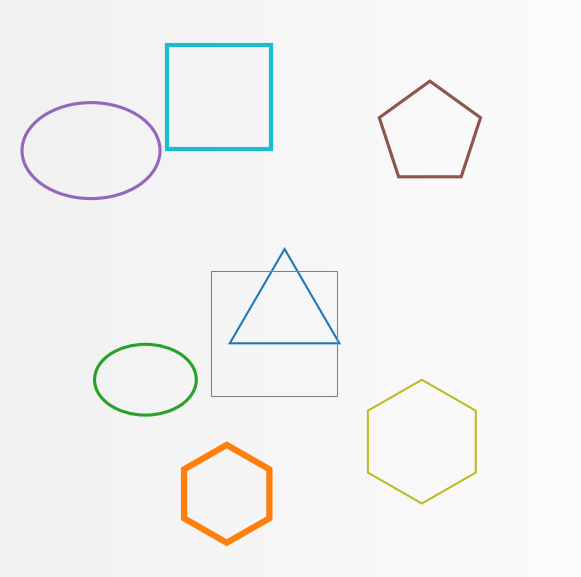[{"shape": "triangle", "thickness": 1, "radius": 0.54, "center": [0.49, 0.459]}, {"shape": "hexagon", "thickness": 3, "radius": 0.42, "center": [0.39, 0.144]}, {"shape": "oval", "thickness": 1.5, "radius": 0.44, "center": [0.25, 0.342]}, {"shape": "oval", "thickness": 1.5, "radius": 0.59, "center": [0.157, 0.738]}, {"shape": "pentagon", "thickness": 1.5, "radius": 0.46, "center": [0.74, 0.767]}, {"shape": "square", "thickness": 0.5, "radius": 0.54, "center": [0.471, 0.421]}, {"shape": "hexagon", "thickness": 1, "radius": 0.54, "center": [0.726, 0.234]}, {"shape": "square", "thickness": 2, "radius": 0.45, "center": [0.378, 0.831]}]